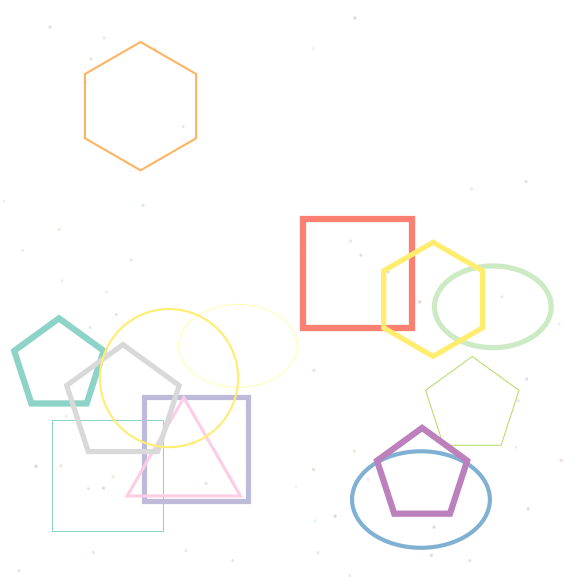[{"shape": "pentagon", "thickness": 3, "radius": 0.41, "center": [0.102, 0.366]}, {"shape": "square", "thickness": 0.5, "radius": 0.48, "center": [0.186, 0.176]}, {"shape": "oval", "thickness": 0.5, "radius": 0.51, "center": [0.412, 0.4]}, {"shape": "square", "thickness": 2.5, "radius": 0.45, "center": [0.34, 0.222]}, {"shape": "square", "thickness": 3, "radius": 0.47, "center": [0.619, 0.526]}, {"shape": "oval", "thickness": 2, "radius": 0.6, "center": [0.729, 0.134]}, {"shape": "hexagon", "thickness": 1, "radius": 0.56, "center": [0.243, 0.815]}, {"shape": "pentagon", "thickness": 0.5, "radius": 0.43, "center": [0.818, 0.297]}, {"shape": "triangle", "thickness": 1.5, "radius": 0.57, "center": [0.318, 0.197]}, {"shape": "pentagon", "thickness": 2.5, "radius": 0.51, "center": [0.213, 0.3]}, {"shape": "pentagon", "thickness": 3, "radius": 0.41, "center": [0.731, 0.176]}, {"shape": "oval", "thickness": 2.5, "radius": 0.51, "center": [0.853, 0.468]}, {"shape": "hexagon", "thickness": 2.5, "radius": 0.49, "center": [0.75, 0.481]}, {"shape": "circle", "thickness": 1, "radius": 0.6, "center": [0.293, 0.344]}]